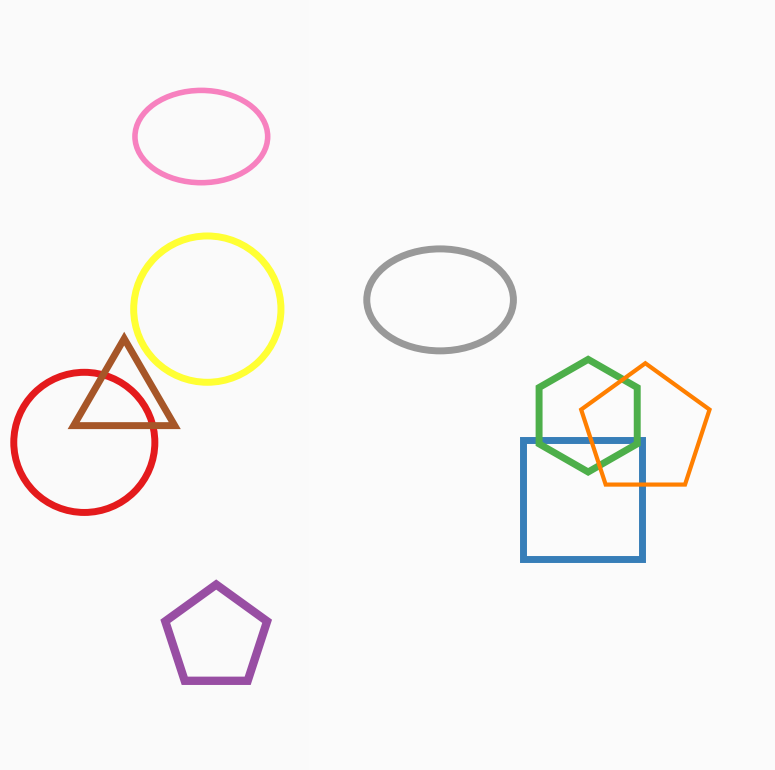[{"shape": "circle", "thickness": 2.5, "radius": 0.46, "center": [0.109, 0.425]}, {"shape": "square", "thickness": 2.5, "radius": 0.38, "center": [0.752, 0.351]}, {"shape": "hexagon", "thickness": 2.5, "radius": 0.37, "center": [0.759, 0.46]}, {"shape": "pentagon", "thickness": 3, "radius": 0.35, "center": [0.279, 0.172]}, {"shape": "pentagon", "thickness": 1.5, "radius": 0.44, "center": [0.833, 0.441]}, {"shape": "circle", "thickness": 2.5, "radius": 0.48, "center": [0.268, 0.599]}, {"shape": "triangle", "thickness": 2.5, "radius": 0.38, "center": [0.16, 0.485]}, {"shape": "oval", "thickness": 2, "radius": 0.43, "center": [0.26, 0.823]}, {"shape": "oval", "thickness": 2.5, "radius": 0.47, "center": [0.568, 0.611]}]